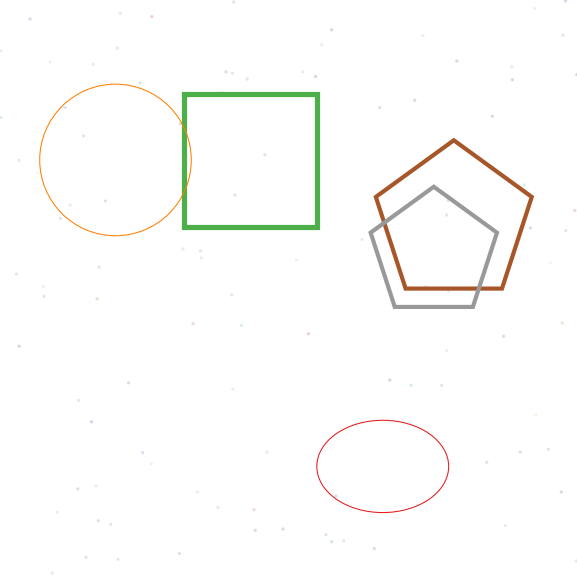[{"shape": "oval", "thickness": 0.5, "radius": 0.57, "center": [0.663, 0.191]}, {"shape": "square", "thickness": 2.5, "radius": 0.58, "center": [0.434, 0.722]}, {"shape": "circle", "thickness": 0.5, "radius": 0.66, "center": [0.2, 0.722]}, {"shape": "pentagon", "thickness": 2, "radius": 0.71, "center": [0.786, 0.614]}, {"shape": "pentagon", "thickness": 2, "radius": 0.58, "center": [0.751, 0.561]}]